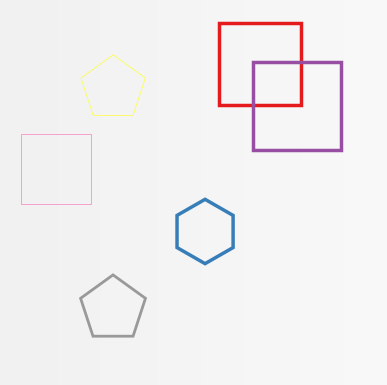[{"shape": "square", "thickness": 2.5, "radius": 0.53, "center": [0.671, 0.834]}, {"shape": "hexagon", "thickness": 2.5, "radius": 0.42, "center": [0.529, 0.399]}, {"shape": "square", "thickness": 2.5, "radius": 0.57, "center": [0.766, 0.724]}, {"shape": "pentagon", "thickness": 0.5, "radius": 0.44, "center": [0.292, 0.77]}, {"shape": "square", "thickness": 0.5, "radius": 0.45, "center": [0.143, 0.561]}, {"shape": "pentagon", "thickness": 2, "radius": 0.44, "center": [0.292, 0.198]}]